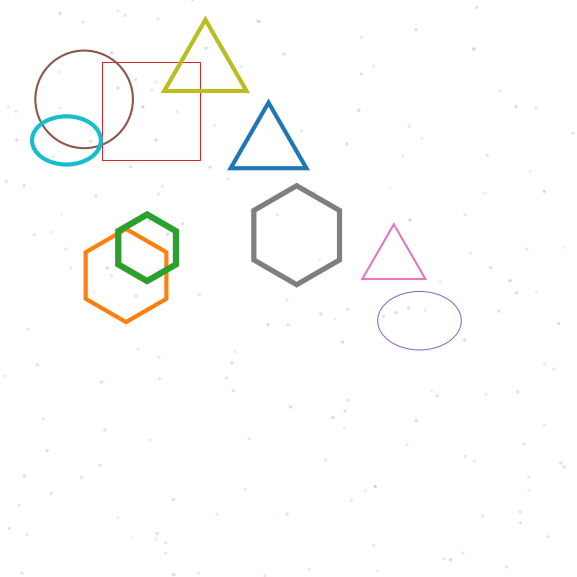[{"shape": "triangle", "thickness": 2, "radius": 0.38, "center": [0.465, 0.746]}, {"shape": "hexagon", "thickness": 2, "radius": 0.4, "center": [0.218, 0.522]}, {"shape": "hexagon", "thickness": 3, "radius": 0.29, "center": [0.255, 0.57]}, {"shape": "square", "thickness": 0.5, "radius": 0.42, "center": [0.261, 0.807]}, {"shape": "oval", "thickness": 0.5, "radius": 0.36, "center": [0.726, 0.444]}, {"shape": "circle", "thickness": 1, "radius": 0.42, "center": [0.146, 0.827]}, {"shape": "triangle", "thickness": 1, "radius": 0.32, "center": [0.682, 0.548]}, {"shape": "hexagon", "thickness": 2.5, "radius": 0.43, "center": [0.514, 0.592]}, {"shape": "triangle", "thickness": 2, "radius": 0.41, "center": [0.356, 0.883]}, {"shape": "oval", "thickness": 2, "radius": 0.3, "center": [0.115, 0.756]}]